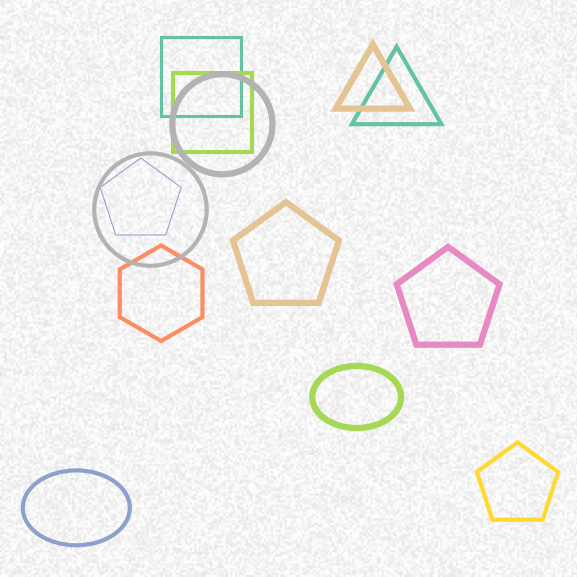[{"shape": "square", "thickness": 1.5, "radius": 0.34, "center": [0.348, 0.867]}, {"shape": "triangle", "thickness": 2, "radius": 0.45, "center": [0.687, 0.829]}, {"shape": "hexagon", "thickness": 2, "radius": 0.41, "center": [0.279, 0.491]}, {"shape": "oval", "thickness": 2, "radius": 0.46, "center": [0.132, 0.12]}, {"shape": "pentagon", "thickness": 0.5, "radius": 0.37, "center": [0.244, 0.652]}, {"shape": "pentagon", "thickness": 3, "radius": 0.47, "center": [0.776, 0.478]}, {"shape": "oval", "thickness": 3, "radius": 0.38, "center": [0.618, 0.312]}, {"shape": "square", "thickness": 2, "radius": 0.34, "center": [0.368, 0.804]}, {"shape": "pentagon", "thickness": 2, "radius": 0.37, "center": [0.896, 0.159]}, {"shape": "triangle", "thickness": 3, "radius": 0.37, "center": [0.646, 0.848]}, {"shape": "pentagon", "thickness": 3, "radius": 0.48, "center": [0.495, 0.553]}, {"shape": "circle", "thickness": 3, "radius": 0.43, "center": [0.385, 0.784]}, {"shape": "circle", "thickness": 2, "radius": 0.49, "center": [0.261, 0.636]}]